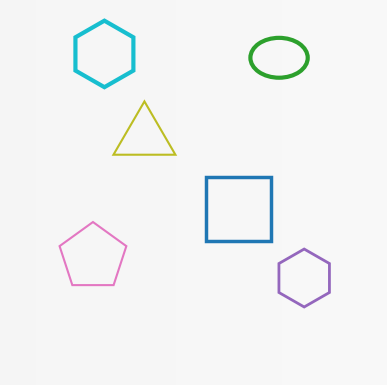[{"shape": "square", "thickness": 2.5, "radius": 0.42, "center": [0.615, 0.457]}, {"shape": "oval", "thickness": 3, "radius": 0.37, "center": [0.72, 0.85]}, {"shape": "hexagon", "thickness": 2, "radius": 0.38, "center": [0.785, 0.278]}, {"shape": "pentagon", "thickness": 1.5, "radius": 0.45, "center": [0.24, 0.333]}, {"shape": "triangle", "thickness": 1.5, "radius": 0.46, "center": [0.373, 0.644]}, {"shape": "hexagon", "thickness": 3, "radius": 0.43, "center": [0.269, 0.86]}]